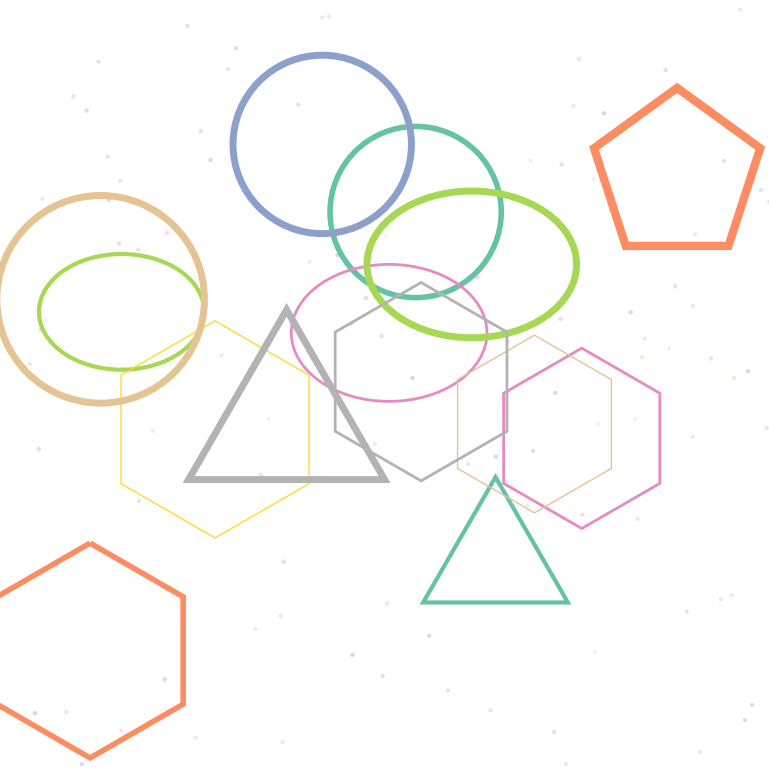[{"shape": "triangle", "thickness": 1.5, "radius": 0.54, "center": [0.644, 0.272]}, {"shape": "circle", "thickness": 2, "radius": 0.56, "center": [0.54, 0.725]}, {"shape": "pentagon", "thickness": 3, "radius": 0.57, "center": [0.879, 0.772]}, {"shape": "hexagon", "thickness": 2, "radius": 0.7, "center": [0.117, 0.155]}, {"shape": "circle", "thickness": 2.5, "radius": 0.58, "center": [0.418, 0.812]}, {"shape": "hexagon", "thickness": 1, "radius": 0.59, "center": [0.755, 0.431]}, {"shape": "oval", "thickness": 1, "radius": 0.64, "center": [0.505, 0.568]}, {"shape": "oval", "thickness": 1.5, "radius": 0.54, "center": [0.158, 0.595]}, {"shape": "oval", "thickness": 2.5, "radius": 0.68, "center": [0.613, 0.657]}, {"shape": "hexagon", "thickness": 0.5, "radius": 0.7, "center": [0.279, 0.442]}, {"shape": "circle", "thickness": 2.5, "radius": 0.67, "center": [0.131, 0.611]}, {"shape": "hexagon", "thickness": 0.5, "radius": 0.58, "center": [0.694, 0.449]}, {"shape": "triangle", "thickness": 2.5, "radius": 0.73, "center": [0.372, 0.451]}, {"shape": "hexagon", "thickness": 1, "radius": 0.64, "center": [0.547, 0.504]}]